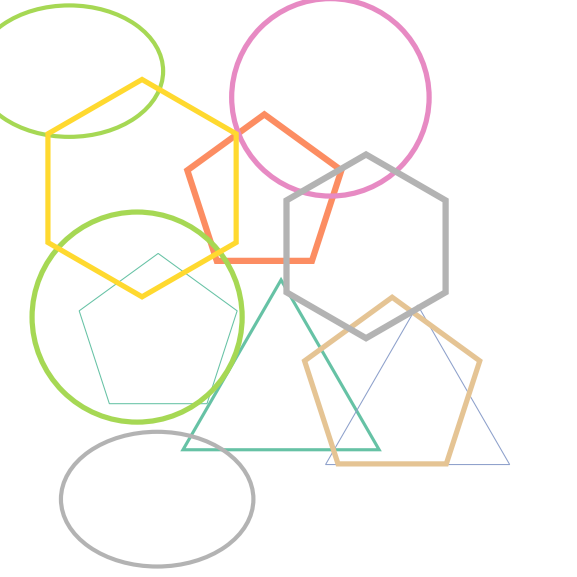[{"shape": "pentagon", "thickness": 0.5, "radius": 0.72, "center": [0.274, 0.416]}, {"shape": "triangle", "thickness": 1.5, "radius": 0.98, "center": [0.487, 0.318]}, {"shape": "pentagon", "thickness": 3, "radius": 0.7, "center": [0.458, 0.661]}, {"shape": "triangle", "thickness": 0.5, "radius": 0.92, "center": [0.723, 0.287]}, {"shape": "circle", "thickness": 2.5, "radius": 0.85, "center": [0.572, 0.831]}, {"shape": "oval", "thickness": 2, "radius": 0.81, "center": [0.12, 0.876]}, {"shape": "circle", "thickness": 2.5, "radius": 0.91, "center": [0.237, 0.45]}, {"shape": "hexagon", "thickness": 2.5, "radius": 0.94, "center": [0.246, 0.673]}, {"shape": "pentagon", "thickness": 2.5, "radius": 0.8, "center": [0.679, 0.325]}, {"shape": "oval", "thickness": 2, "radius": 0.83, "center": [0.272, 0.135]}, {"shape": "hexagon", "thickness": 3, "radius": 0.8, "center": [0.634, 0.573]}]